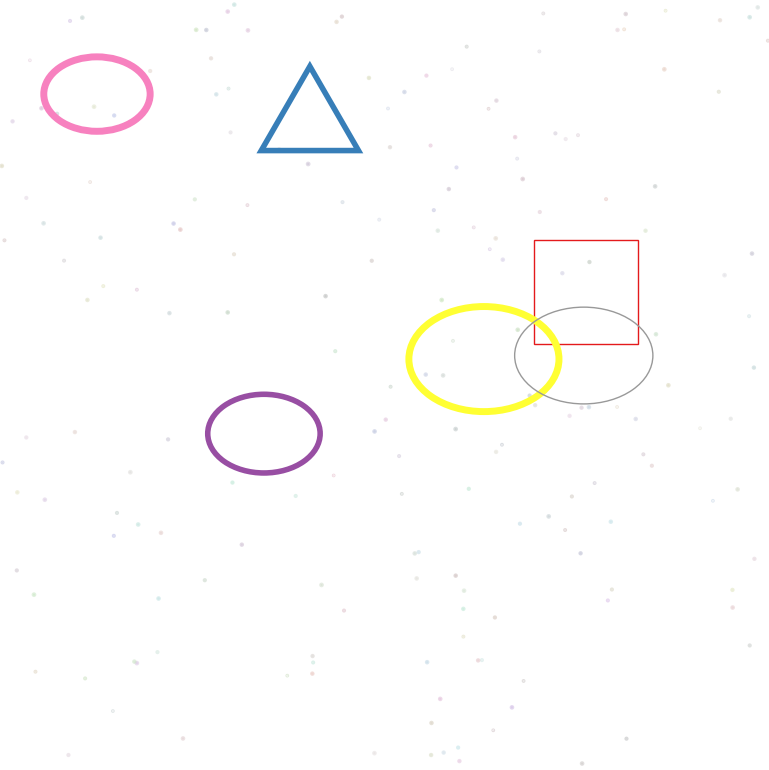[{"shape": "square", "thickness": 0.5, "radius": 0.34, "center": [0.761, 0.621]}, {"shape": "triangle", "thickness": 2, "radius": 0.36, "center": [0.402, 0.841]}, {"shape": "oval", "thickness": 2, "radius": 0.36, "center": [0.343, 0.437]}, {"shape": "oval", "thickness": 2.5, "radius": 0.49, "center": [0.628, 0.534]}, {"shape": "oval", "thickness": 2.5, "radius": 0.35, "center": [0.126, 0.878]}, {"shape": "oval", "thickness": 0.5, "radius": 0.45, "center": [0.758, 0.538]}]